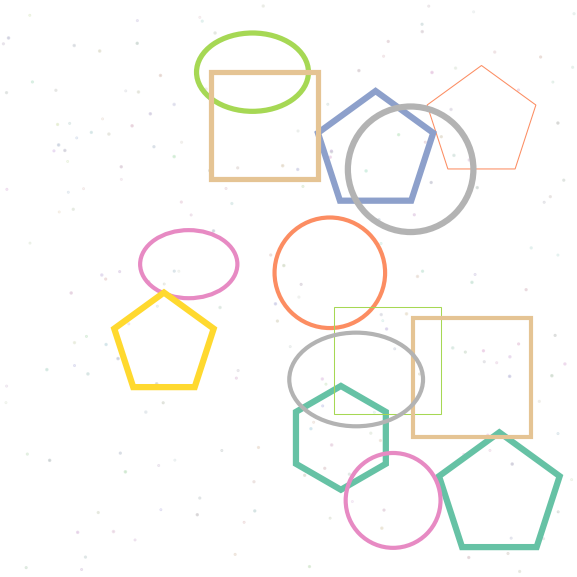[{"shape": "hexagon", "thickness": 3, "radius": 0.45, "center": [0.59, 0.241]}, {"shape": "pentagon", "thickness": 3, "radius": 0.55, "center": [0.865, 0.141]}, {"shape": "circle", "thickness": 2, "radius": 0.48, "center": [0.571, 0.527]}, {"shape": "pentagon", "thickness": 0.5, "radius": 0.5, "center": [0.834, 0.787]}, {"shape": "pentagon", "thickness": 3, "radius": 0.52, "center": [0.65, 0.737]}, {"shape": "oval", "thickness": 2, "radius": 0.42, "center": [0.327, 0.542]}, {"shape": "circle", "thickness": 2, "radius": 0.41, "center": [0.681, 0.133]}, {"shape": "square", "thickness": 0.5, "radius": 0.46, "center": [0.671, 0.375]}, {"shape": "oval", "thickness": 2.5, "radius": 0.48, "center": [0.437, 0.874]}, {"shape": "pentagon", "thickness": 3, "radius": 0.45, "center": [0.284, 0.402]}, {"shape": "square", "thickness": 2, "radius": 0.51, "center": [0.817, 0.345]}, {"shape": "square", "thickness": 2.5, "radius": 0.46, "center": [0.458, 0.782]}, {"shape": "oval", "thickness": 2, "radius": 0.58, "center": [0.617, 0.342]}, {"shape": "circle", "thickness": 3, "radius": 0.54, "center": [0.711, 0.706]}]